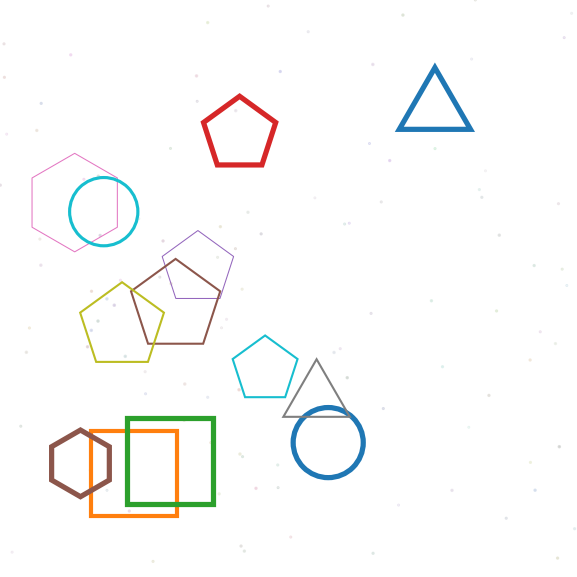[{"shape": "triangle", "thickness": 2.5, "radius": 0.36, "center": [0.753, 0.811]}, {"shape": "circle", "thickness": 2.5, "radius": 0.3, "center": [0.568, 0.233]}, {"shape": "square", "thickness": 2, "radius": 0.37, "center": [0.232, 0.179]}, {"shape": "square", "thickness": 2.5, "radius": 0.37, "center": [0.295, 0.201]}, {"shape": "pentagon", "thickness": 2.5, "radius": 0.33, "center": [0.415, 0.767]}, {"shape": "pentagon", "thickness": 0.5, "radius": 0.33, "center": [0.343, 0.535]}, {"shape": "pentagon", "thickness": 1, "radius": 0.41, "center": [0.304, 0.47]}, {"shape": "hexagon", "thickness": 2.5, "radius": 0.29, "center": [0.139, 0.197]}, {"shape": "hexagon", "thickness": 0.5, "radius": 0.43, "center": [0.129, 0.648]}, {"shape": "triangle", "thickness": 1, "radius": 0.33, "center": [0.548, 0.311]}, {"shape": "pentagon", "thickness": 1, "radius": 0.38, "center": [0.211, 0.434]}, {"shape": "pentagon", "thickness": 1, "radius": 0.3, "center": [0.459, 0.359]}, {"shape": "circle", "thickness": 1.5, "radius": 0.3, "center": [0.18, 0.633]}]